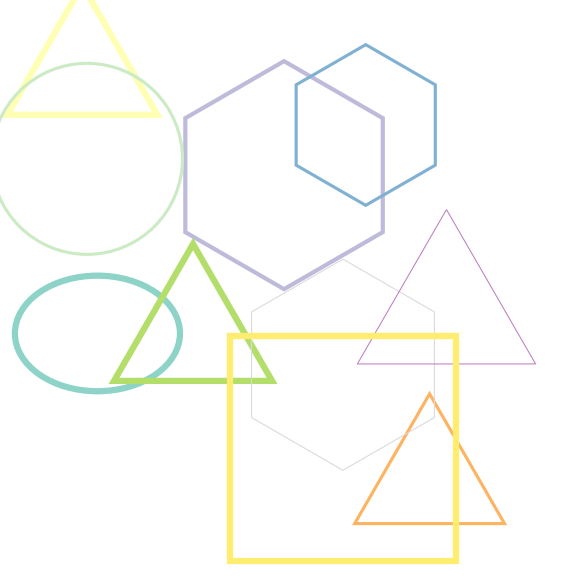[{"shape": "oval", "thickness": 3, "radius": 0.71, "center": [0.169, 0.422]}, {"shape": "triangle", "thickness": 3, "radius": 0.75, "center": [0.143, 0.875]}, {"shape": "hexagon", "thickness": 2, "radius": 0.99, "center": [0.492, 0.696]}, {"shape": "hexagon", "thickness": 1.5, "radius": 0.7, "center": [0.633, 0.783]}, {"shape": "triangle", "thickness": 1.5, "radius": 0.75, "center": [0.744, 0.167]}, {"shape": "triangle", "thickness": 3, "radius": 0.79, "center": [0.334, 0.419]}, {"shape": "hexagon", "thickness": 0.5, "radius": 0.91, "center": [0.594, 0.368]}, {"shape": "triangle", "thickness": 0.5, "radius": 0.89, "center": [0.773, 0.458]}, {"shape": "circle", "thickness": 1.5, "radius": 0.83, "center": [0.151, 0.724]}, {"shape": "square", "thickness": 3, "radius": 0.98, "center": [0.594, 0.223]}]